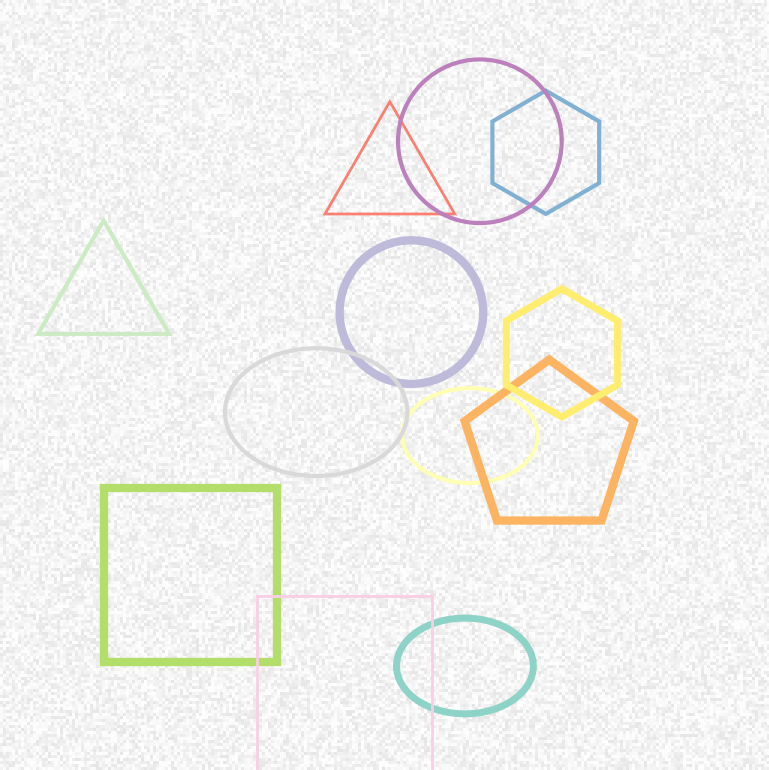[{"shape": "oval", "thickness": 2.5, "radius": 0.44, "center": [0.604, 0.135]}, {"shape": "oval", "thickness": 1.5, "radius": 0.44, "center": [0.61, 0.434]}, {"shape": "circle", "thickness": 3, "radius": 0.47, "center": [0.534, 0.595]}, {"shape": "triangle", "thickness": 1, "radius": 0.49, "center": [0.506, 0.771]}, {"shape": "hexagon", "thickness": 1.5, "radius": 0.4, "center": [0.709, 0.802]}, {"shape": "pentagon", "thickness": 3, "radius": 0.58, "center": [0.713, 0.417]}, {"shape": "square", "thickness": 3, "radius": 0.56, "center": [0.247, 0.253]}, {"shape": "square", "thickness": 1, "radius": 0.57, "center": [0.448, 0.113]}, {"shape": "oval", "thickness": 1.5, "radius": 0.59, "center": [0.411, 0.465]}, {"shape": "circle", "thickness": 1.5, "radius": 0.53, "center": [0.623, 0.817]}, {"shape": "triangle", "thickness": 1.5, "radius": 0.49, "center": [0.135, 0.615]}, {"shape": "hexagon", "thickness": 2.5, "radius": 0.42, "center": [0.73, 0.542]}]